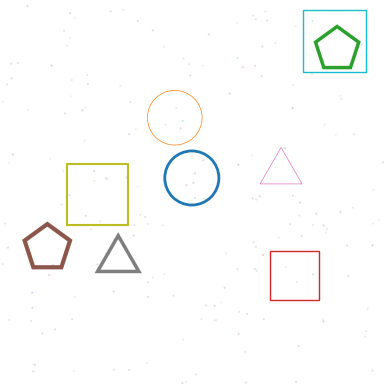[{"shape": "circle", "thickness": 2, "radius": 0.35, "center": [0.498, 0.538]}, {"shape": "circle", "thickness": 0.5, "radius": 0.36, "center": [0.454, 0.694]}, {"shape": "pentagon", "thickness": 2.5, "radius": 0.3, "center": [0.876, 0.872]}, {"shape": "square", "thickness": 1, "radius": 0.32, "center": [0.765, 0.285]}, {"shape": "pentagon", "thickness": 3, "radius": 0.31, "center": [0.123, 0.356]}, {"shape": "triangle", "thickness": 0.5, "radius": 0.31, "center": [0.73, 0.554]}, {"shape": "triangle", "thickness": 2.5, "radius": 0.31, "center": [0.307, 0.326]}, {"shape": "square", "thickness": 1.5, "radius": 0.39, "center": [0.253, 0.496]}, {"shape": "square", "thickness": 1, "radius": 0.41, "center": [0.868, 0.894]}]